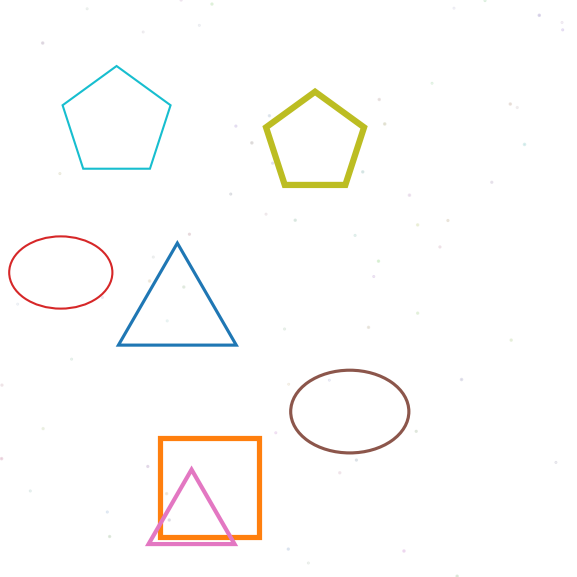[{"shape": "triangle", "thickness": 1.5, "radius": 0.59, "center": [0.307, 0.46]}, {"shape": "square", "thickness": 2.5, "radius": 0.43, "center": [0.362, 0.155]}, {"shape": "oval", "thickness": 1, "radius": 0.45, "center": [0.105, 0.527]}, {"shape": "oval", "thickness": 1.5, "radius": 0.51, "center": [0.606, 0.286]}, {"shape": "triangle", "thickness": 2, "radius": 0.43, "center": [0.332, 0.1]}, {"shape": "pentagon", "thickness": 3, "radius": 0.45, "center": [0.546, 0.751]}, {"shape": "pentagon", "thickness": 1, "radius": 0.49, "center": [0.202, 0.787]}]